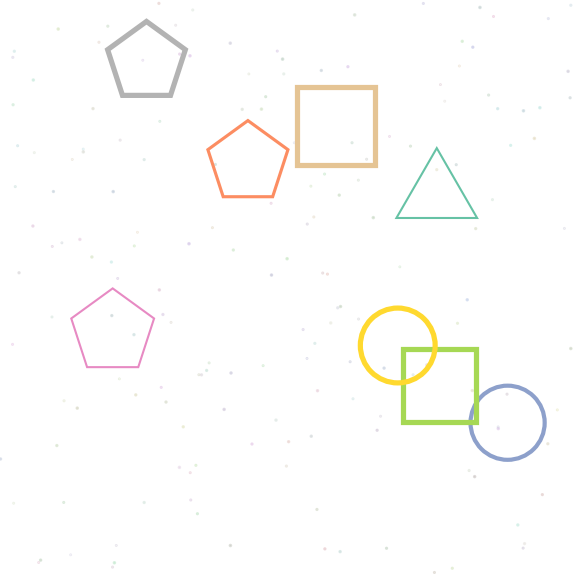[{"shape": "triangle", "thickness": 1, "radius": 0.4, "center": [0.756, 0.662]}, {"shape": "pentagon", "thickness": 1.5, "radius": 0.36, "center": [0.429, 0.717]}, {"shape": "circle", "thickness": 2, "radius": 0.32, "center": [0.879, 0.267]}, {"shape": "pentagon", "thickness": 1, "radius": 0.38, "center": [0.195, 0.424]}, {"shape": "square", "thickness": 2.5, "radius": 0.32, "center": [0.761, 0.331]}, {"shape": "circle", "thickness": 2.5, "radius": 0.32, "center": [0.689, 0.401]}, {"shape": "square", "thickness": 2.5, "radius": 0.34, "center": [0.582, 0.782]}, {"shape": "pentagon", "thickness": 2.5, "radius": 0.35, "center": [0.254, 0.891]}]